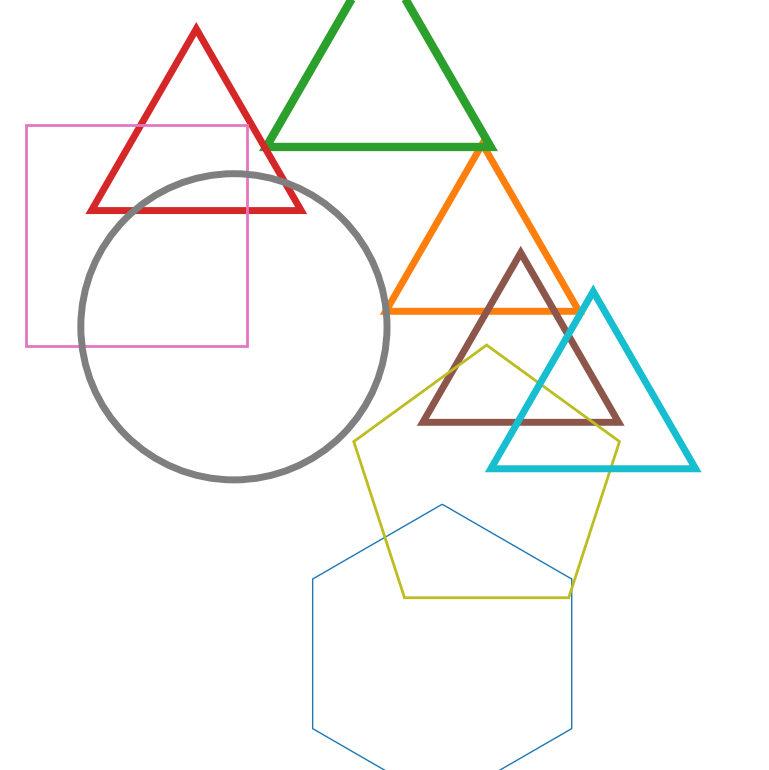[{"shape": "hexagon", "thickness": 0.5, "radius": 0.97, "center": [0.574, 0.151]}, {"shape": "triangle", "thickness": 2.5, "radius": 0.72, "center": [0.626, 0.668]}, {"shape": "triangle", "thickness": 3, "radius": 0.84, "center": [0.492, 0.893]}, {"shape": "triangle", "thickness": 2.5, "radius": 0.79, "center": [0.255, 0.805]}, {"shape": "triangle", "thickness": 2.5, "radius": 0.73, "center": [0.676, 0.525]}, {"shape": "square", "thickness": 1, "radius": 0.72, "center": [0.177, 0.695]}, {"shape": "circle", "thickness": 2.5, "radius": 0.99, "center": [0.304, 0.576]}, {"shape": "pentagon", "thickness": 1, "radius": 0.91, "center": [0.632, 0.37]}, {"shape": "triangle", "thickness": 2.5, "radius": 0.77, "center": [0.77, 0.468]}]